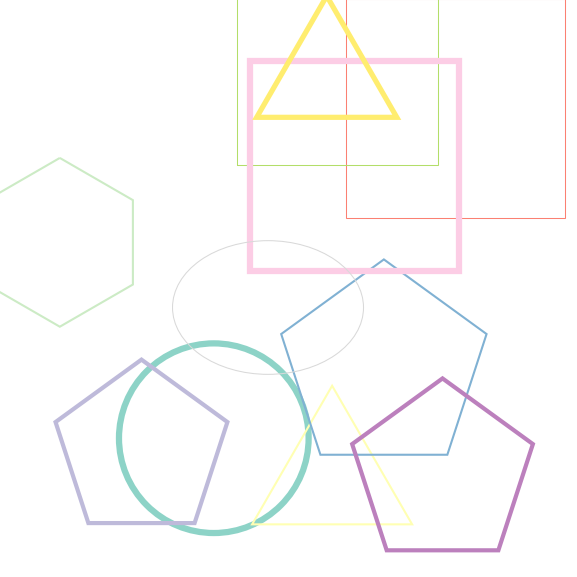[{"shape": "circle", "thickness": 3, "radius": 0.82, "center": [0.37, 0.24]}, {"shape": "triangle", "thickness": 1, "radius": 0.8, "center": [0.575, 0.171]}, {"shape": "pentagon", "thickness": 2, "radius": 0.78, "center": [0.245, 0.22]}, {"shape": "square", "thickness": 0.5, "radius": 0.95, "center": [0.789, 0.811]}, {"shape": "pentagon", "thickness": 1, "radius": 0.93, "center": [0.665, 0.363]}, {"shape": "square", "thickness": 0.5, "radius": 0.87, "center": [0.584, 0.888]}, {"shape": "square", "thickness": 3, "radius": 0.91, "center": [0.614, 0.712]}, {"shape": "oval", "thickness": 0.5, "radius": 0.83, "center": [0.464, 0.467]}, {"shape": "pentagon", "thickness": 2, "radius": 0.82, "center": [0.766, 0.179]}, {"shape": "hexagon", "thickness": 1, "radius": 0.73, "center": [0.104, 0.58]}, {"shape": "triangle", "thickness": 2.5, "radius": 0.7, "center": [0.566, 0.866]}]